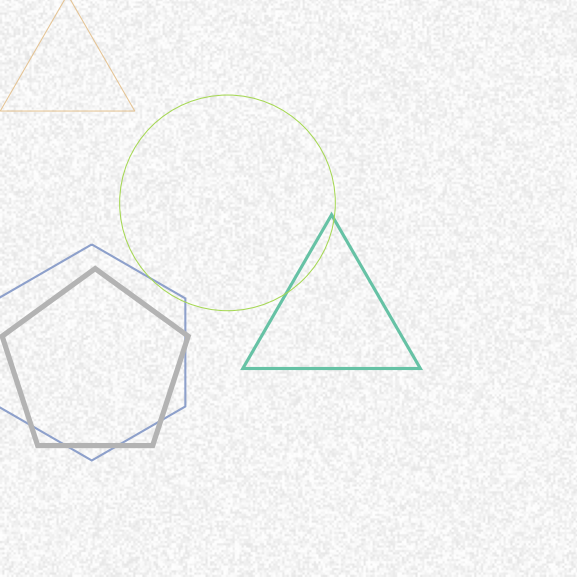[{"shape": "triangle", "thickness": 1.5, "radius": 0.89, "center": [0.574, 0.45]}, {"shape": "hexagon", "thickness": 1, "radius": 0.94, "center": [0.159, 0.389]}, {"shape": "circle", "thickness": 0.5, "radius": 0.93, "center": [0.394, 0.648]}, {"shape": "triangle", "thickness": 0.5, "radius": 0.67, "center": [0.117, 0.874]}, {"shape": "pentagon", "thickness": 2.5, "radius": 0.85, "center": [0.165, 0.365]}]